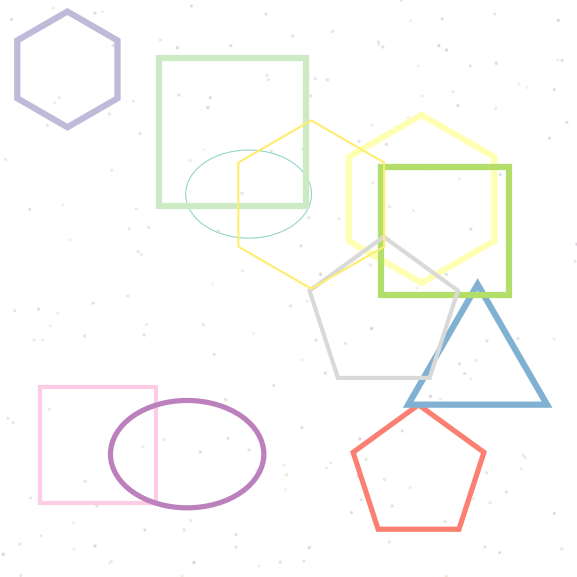[{"shape": "oval", "thickness": 0.5, "radius": 0.54, "center": [0.431, 0.663]}, {"shape": "hexagon", "thickness": 3, "radius": 0.73, "center": [0.73, 0.655]}, {"shape": "hexagon", "thickness": 3, "radius": 0.5, "center": [0.117, 0.879]}, {"shape": "pentagon", "thickness": 2.5, "radius": 0.6, "center": [0.725, 0.179]}, {"shape": "triangle", "thickness": 3, "radius": 0.69, "center": [0.827, 0.368]}, {"shape": "square", "thickness": 3, "radius": 0.55, "center": [0.77, 0.599]}, {"shape": "square", "thickness": 2, "radius": 0.5, "center": [0.17, 0.229]}, {"shape": "pentagon", "thickness": 2, "radius": 0.68, "center": [0.664, 0.454]}, {"shape": "oval", "thickness": 2.5, "radius": 0.66, "center": [0.324, 0.213]}, {"shape": "square", "thickness": 3, "radius": 0.64, "center": [0.403, 0.771]}, {"shape": "hexagon", "thickness": 1, "radius": 0.73, "center": [0.539, 0.645]}]